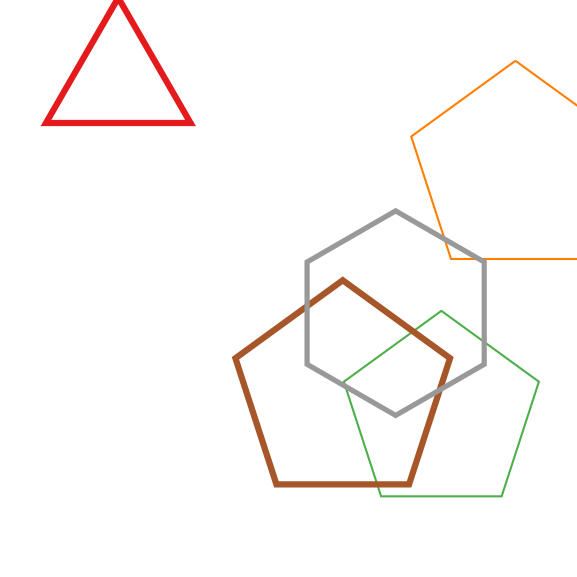[{"shape": "triangle", "thickness": 3, "radius": 0.72, "center": [0.205, 0.858]}, {"shape": "pentagon", "thickness": 1, "radius": 0.89, "center": [0.764, 0.283]}, {"shape": "pentagon", "thickness": 1, "radius": 0.95, "center": [0.893, 0.704]}, {"shape": "pentagon", "thickness": 3, "radius": 0.98, "center": [0.593, 0.318]}, {"shape": "hexagon", "thickness": 2.5, "radius": 0.89, "center": [0.685, 0.457]}]